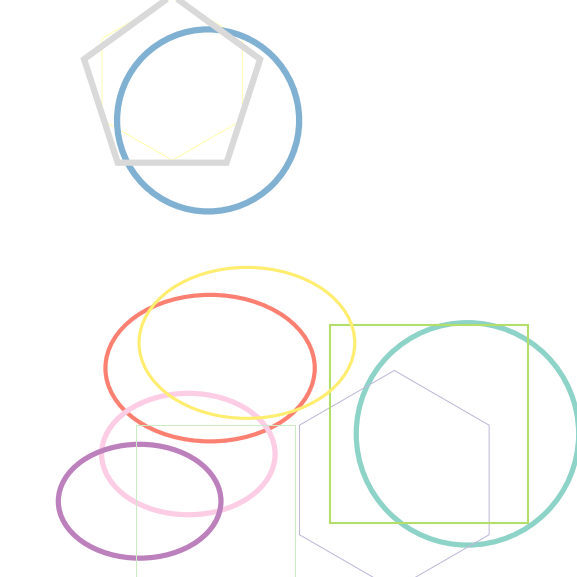[{"shape": "circle", "thickness": 2.5, "radius": 0.96, "center": [0.809, 0.248]}, {"shape": "hexagon", "thickness": 0.5, "radius": 0.7, "center": [0.298, 0.862]}, {"shape": "hexagon", "thickness": 0.5, "radius": 0.95, "center": [0.683, 0.168]}, {"shape": "oval", "thickness": 2, "radius": 0.91, "center": [0.364, 0.362]}, {"shape": "circle", "thickness": 3, "radius": 0.79, "center": [0.36, 0.791]}, {"shape": "square", "thickness": 1, "radius": 0.86, "center": [0.744, 0.266]}, {"shape": "oval", "thickness": 2.5, "radius": 0.75, "center": [0.326, 0.213]}, {"shape": "pentagon", "thickness": 3, "radius": 0.8, "center": [0.298, 0.847]}, {"shape": "oval", "thickness": 2.5, "radius": 0.7, "center": [0.242, 0.131]}, {"shape": "square", "thickness": 0.5, "radius": 0.69, "center": [0.374, 0.126]}, {"shape": "oval", "thickness": 1.5, "radius": 0.93, "center": [0.428, 0.405]}]